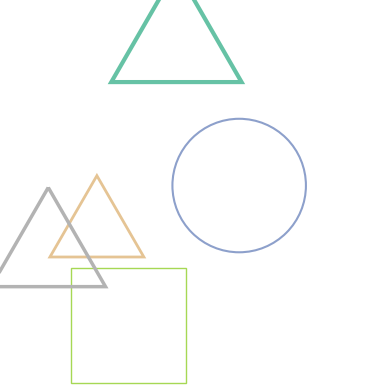[{"shape": "triangle", "thickness": 3, "radius": 0.98, "center": [0.458, 0.884]}, {"shape": "circle", "thickness": 1.5, "radius": 0.87, "center": [0.621, 0.518]}, {"shape": "square", "thickness": 1, "radius": 0.75, "center": [0.334, 0.154]}, {"shape": "triangle", "thickness": 2, "radius": 0.7, "center": [0.252, 0.403]}, {"shape": "triangle", "thickness": 2.5, "radius": 0.86, "center": [0.125, 0.341]}]